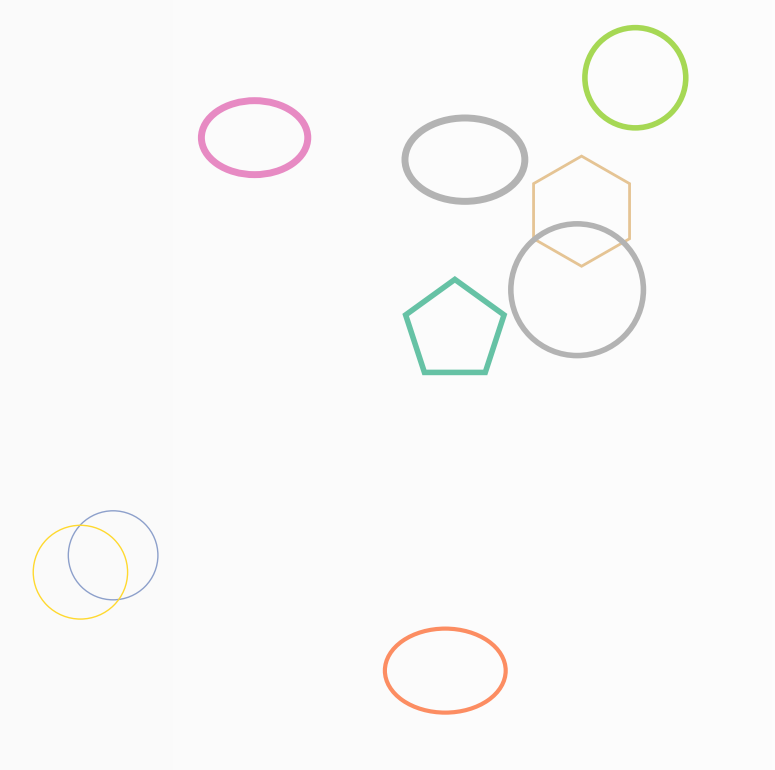[{"shape": "pentagon", "thickness": 2, "radius": 0.33, "center": [0.587, 0.57]}, {"shape": "oval", "thickness": 1.5, "radius": 0.39, "center": [0.575, 0.129]}, {"shape": "circle", "thickness": 0.5, "radius": 0.29, "center": [0.146, 0.279]}, {"shape": "oval", "thickness": 2.5, "radius": 0.34, "center": [0.328, 0.821]}, {"shape": "circle", "thickness": 2, "radius": 0.33, "center": [0.82, 0.899]}, {"shape": "circle", "thickness": 0.5, "radius": 0.3, "center": [0.104, 0.257]}, {"shape": "hexagon", "thickness": 1, "radius": 0.36, "center": [0.75, 0.726]}, {"shape": "circle", "thickness": 2, "radius": 0.43, "center": [0.745, 0.624]}, {"shape": "oval", "thickness": 2.5, "radius": 0.39, "center": [0.6, 0.793]}]